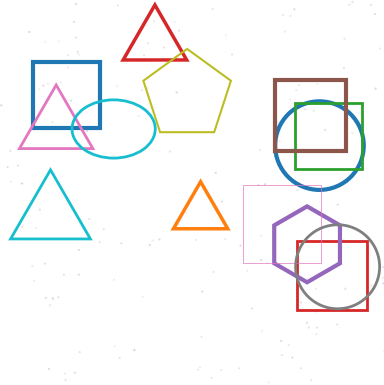[{"shape": "circle", "thickness": 3, "radius": 0.58, "center": [0.83, 0.622]}, {"shape": "square", "thickness": 3, "radius": 0.43, "center": [0.172, 0.753]}, {"shape": "triangle", "thickness": 2.5, "radius": 0.41, "center": [0.521, 0.447]}, {"shape": "square", "thickness": 2, "radius": 0.43, "center": [0.853, 0.647]}, {"shape": "triangle", "thickness": 2.5, "radius": 0.48, "center": [0.402, 0.892]}, {"shape": "square", "thickness": 2, "radius": 0.45, "center": [0.863, 0.284]}, {"shape": "hexagon", "thickness": 3, "radius": 0.49, "center": [0.798, 0.365]}, {"shape": "square", "thickness": 3, "radius": 0.46, "center": [0.807, 0.7]}, {"shape": "square", "thickness": 0.5, "radius": 0.5, "center": [0.733, 0.419]}, {"shape": "triangle", "thickness": 2, "radius": 0.55, "center": [0.146, 0.669]}, {"shape": "circle", "thickness": 2, "radius": 0.55, "center": [0.877, 0.307]}, {"shape": "pentagon", "thickness": 1.5, "radius": 0.6, "center": [0.486, 0.753]}, {"shape": "oval", "thickness": 2, "radius": 0.54, "center": [0.295, 0.665]}, {"shape": "triangle", "thickness": 2, "radius": 0.6, "center": [0.131, 0.439]}]